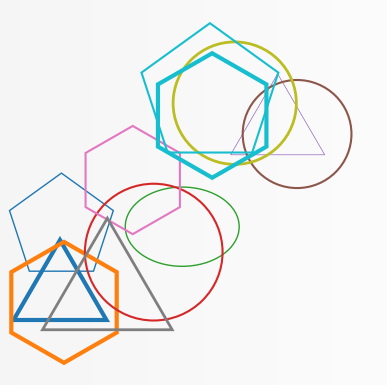[{"shape": "triangle", "thickness": 3, "radius": 0.69, "center": [0.155, 0.238]}, {"shape": "pentagon", "thickness": 1, "radius": 0.7, "center": [0.158, 0.41]}, {"shape": "hexagon", "thickness": 3, "radius": 0.79, "center": [0.165, 0.215]}, {"shape": "oval", "thickness": 1, "radius": 0.74, "center": [0.47, 0.411]}, {"shape": "circle", "thickness": 1.5, "radius": 0.89, "center": [0.397, 0.345]}, {"shape": "triangle", "thickness": 0.5, "radius": 0.7, "center": [0.717, 0.668]}, {"shape": "circle", "thickness": 1.5, "radius": 0.7, "center": [0.767, 0.652]}, {"shape": "hexagon", "thickness": 1.5, "radius": 0.7, "center": [0.343, 0.532]}, {"shape": "triangle", "thickness": 2, "radius": 0.97, "center": [0.277, 0.24]}, {"shape": "circle", "thickness": 2, "radius": 0.8, "center": [0.606, 0.732]}, {"shape": "hexagon", "thickness": 3, "radius": 0.81, "center": [0.548, 0.7]}, {"shape": "pentagon", "thickness": 1.5, "radius": 0.93, "center": [0.542, 0.754]}]